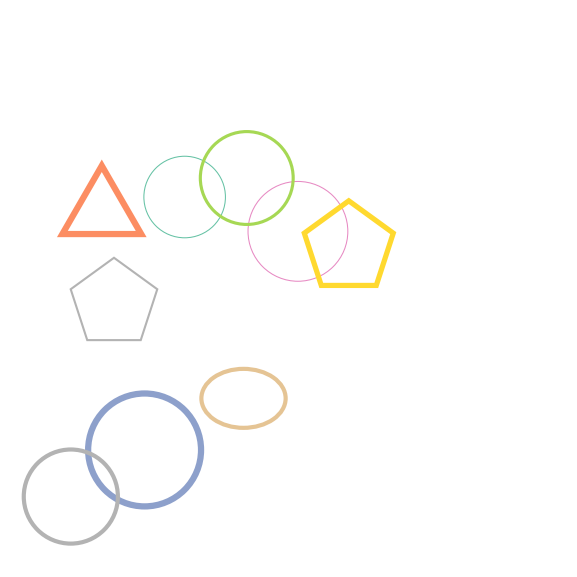[{"shape": "circle", "thickness": 0.5, "radius": 0.35, "center": [0.32, 0.658]}, {"shape": "triangle", "thickness": 3, "radius": 0.39, "center": [0.176, 0.633]}, {"shape": "circle", "thickness": 3, "radius": 0.49, "center": [0.25, 0.22]}, {"shape": "circle", "thickness": 0.5, "radius": 0.43, "center": [0.516, 0.599]}, {"shape": "circle", "thickness": 1.5, "radius": 0.4, "center": [0.427, 0.691]}, {"shape": "pentagon", "thickness": 2.5, "radius": 0.4, "center": [0.604, 0.57]}, {"shape": "oval", "thickness": 2, "radius": 0.36, "center": [0.422, 0.309]}, {"shape": "circle", "thickness": 2, "radius": 0.41, "center": [0.123, 0.139]}, {"shape": "pentagon", "thickness": 1, "radius": 0.39, "center": [0.197, 0.474]}]